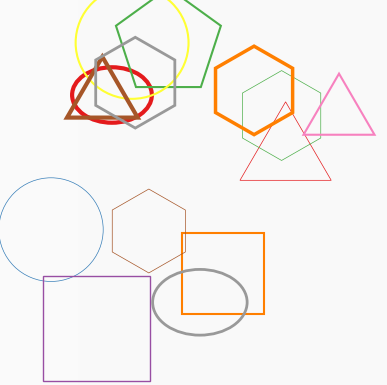[{"shape": "triangle", "thickness": 0.5, "radius": 0.68, "center": [0.737, 0.6]}, {"shape": "oval", "thickness": 3, "radius": 0.51, "center": [0.289, 0.753]}, {"shape": "circle", "thickness": 0.5, "radius": 0.67, "center": [0.132, 0.404]}, {"shape": "pentagon", "thickness": 1.5, "radius": 0.71, "center": [0.435, 0.889]}, {"shape": "hexagon", "thickness": 0.5, "radius": 0.58, "center": [0.727, 0.7]}, {"shape": "square", "thickness": 1, "radius": 0.68, "center": [0.249, 0.147]}, {"shape": "square", "thickness": 1.5, "radius": 0.53, "center": [0.575, 0.29]}, {"shape": "hexagon", "thickness": 2.5, "radius": 0.57, "center": [0.656, 0.765]}, {"shape": "circle", "thickness": 1.5, "radius": 0.73, "center": [0.341, 0.889]}, {"shape": "triangle", "thickness": 3, "radius": 0.53, "center": [0.264, 0.747]}, {"shape": "hexagon", "thickness": 0.5, "radius": 0.54, "center": [0.384, 0.4]}, {"shape": "triangle", "thickness": 1.5, "radius": 0.53, "center": [0.875, 0.703]}, {"shape": "oval", "thickness": 2, "radius": 0.61, "center": [0.516, 0.215]}, {"shape": "hexagon", "thickness": 2, "radius": 0.59, "center": [0.349, 0.785]}]